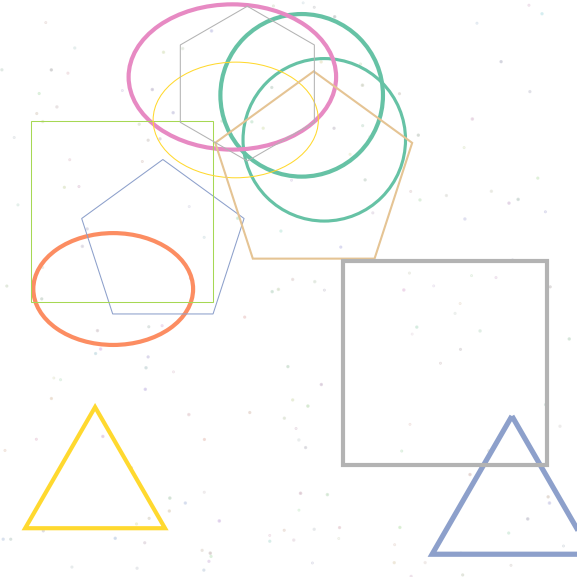[{"shape": "circle", "thickness": 2, "radius": 0.7, "center": [0.522, 0.834]}, {"shape": "circle", "thickness": 1.5, "radius": 0.7, "center": [0.562, 0.757]}, {"shape": "oval", "thickness": 2, "radius": 0.69, "center": [0.196, 0.499]}, {"shape": "triangle", "thickness": 2.5, "radius": 0.8, "center": [0.886, 0.119]}, {"shape": "pentagon", "thickness": 0.5, "radius": 0.74, "center": [0.282, 0.575]}, {"shape": "oval", "thickness": 2, "radius": 0.9, "center": [0.402, 0.866]}, {"shape": "square", "thickness": 0.5, "radius": 0.79, "center": [0.211, 0.633]}, {"shape": "oval", "thickness": 0.5, "radius": 0.72, "center": [0.408, 0.791]}, {"shape": "triangle", "thickness": 2, "radius": 0.7, "center": [0.165, 0.154]}, {"shape": "pentagon", "thickness": 1, "radius": 0.9, "center": [0.543, 0.696]}, {"shape": "hexagon", "thickness": 0.5, "radius": 0.67, "center": [0.428, 0.854]}, {"shape": "square", "thickness": 2, "radius": 0.88, "center": [0.77, 0.37]}]